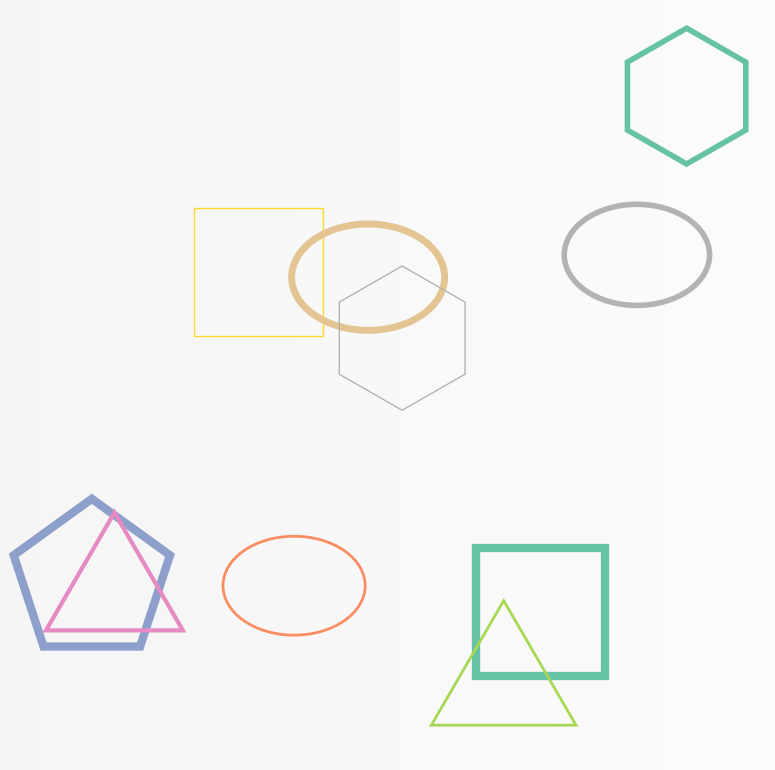[{"shape": "hexagon", "thickness": 2, "radius": 0.44, "center": [0.886, 0.875]}, {"shape": "square", "thickness": 3, "radius": 0.42, "center": [0.698, 0.206]}, {"shape": "oval", "thickness": 1, "radius": 0.46, "center": [0.379, 0.239]}, {"shape": "pentagon", "thickness": 3, "radius": 0.53, "center": [0.118, 0.246]}, {"shape": "triangle", "thickness": 1.5, "radius": 0.51, "center": [0.148, 0.232]}, {"shape": "triangle", "thickness": 1, "radius": 0.54, "center": [0.65, 0.112]}, {"shape": "square", "thickness": 0.5, "radius": 0.42, "center": [0.334, 0.647]}, {"shape": "oval", "thickness": 2.5, "radius": 0.49, "center": [0.475, 0.64]}, {"shape": "oval", "thickness": 2, "radius": 0.47, "center": [0.822, 0.669]}, {"shape": "hexagon", "thickness": 0.5, "radius": 0.47, "center": [0.519, 0.561]}]